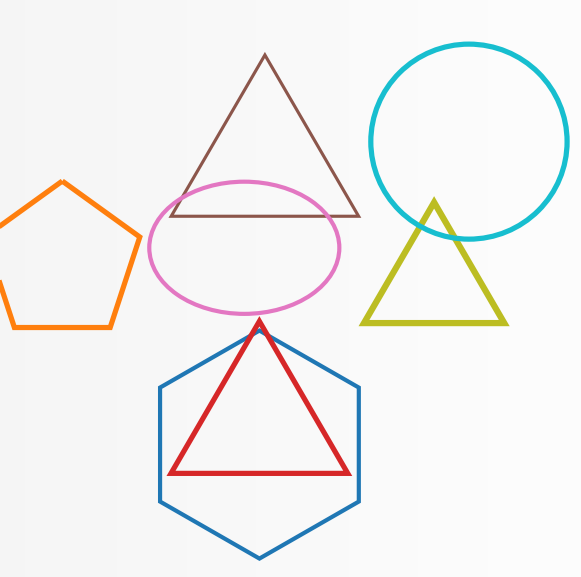[{"shape": "hexagon", "thickness": 2, "radius": 0.99, "center": [0.446, 0.229]}, {"shape": "pentagon", "thickness": 2.5, "radius": 0.7, "center": [0.107, 0.545]}, {"shape": "triangle", "thickness": 2.5, "radius": 0.88, "center": [0.446, 0.267]}, {"shape": "triangle", "thickness": 1.5, "radius": 0.93, "center": [0.456, 0.718]}, {"shape": "oval", "thickness": 2, "radius": 0.82, "center": [0.42, 0.57]}, {"shape": "triangle", "thickness": 3, "radius": 0.7, "center": [0.747, 0.509]}, {"shape": "circle", "thickness": 2.5, "radius": 0.84, "center": [0.807, 0.754]}]